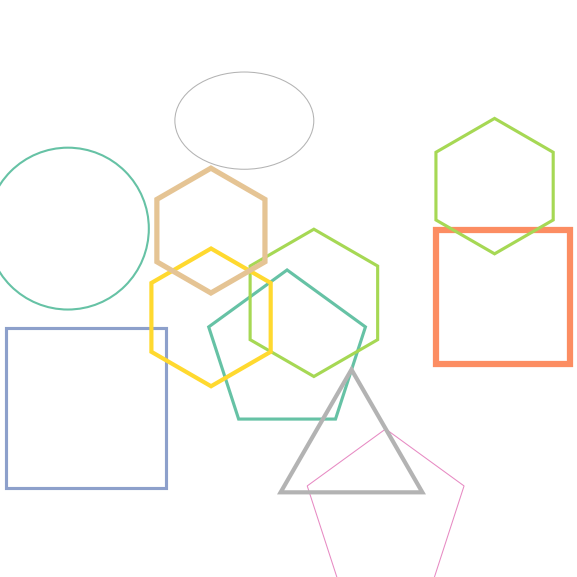[{"shape": "pentagon", "thickness": 1.5, "radius": 0.71, "center": [0.497, 0.389]}, {"shape": "circle", "thickness": 1, "radius": 0.7, "center": [0.118, 0.603]}, {"shape": "square", "thickness": 3, "radius": 0.58, "center": [0.87, 0.486]}, {"shape": "square", "thickness": 1.5, "radius": 0.69, "center": [0.149, 0.292]}, {"shape": "pentagon", "thickness": 0.5, "radius": 0.71, "center": [0.668, 0.114]}, {"shape": "hexagon", "thickness": 1.5, "radius": 0.59, "center": [0.856, 0.677]}, {"shape": "hexagon", "thickness": 1.5, "radius": 0.64, "center": [0.544, 0.475]}, {"shape": "hexagon", "thickness": 2, "radius": 0.6, "center": [0.365, 0.45]}, {"shape": "hexagon", "thickness": 2.5, "radius": 0.54, "center": [0.365, 0.6]}, {"shape": "oval", "thickness": 0.5, "radius": 0.6, "center": [0.423, 0.79]}, {"shape": "triangle", "thickness": 2, "radius": 0.71, "center": [0.609, 0.217]}]